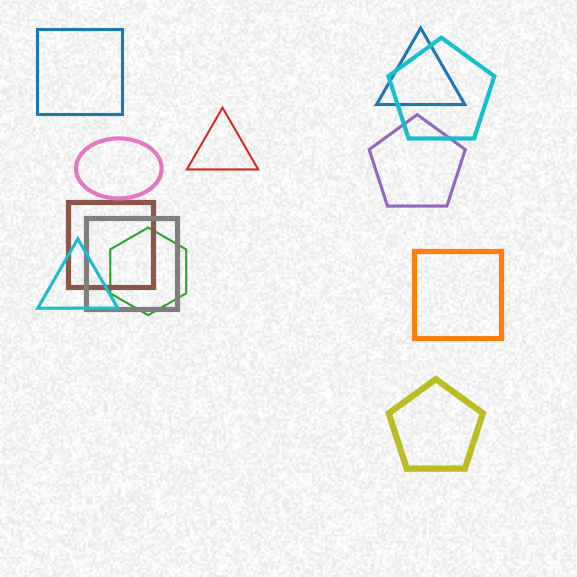[{"shape": "square", "thickness": 1.5, "radius": 0.37, "center": [0.138, 0.876]}, {"shape": "triangle", "thickness": 1.5, "radius": 0.44, "center": [0.728, 0.862]}, {"shape": "square", "thickness": 2.5, "radius": 0.38, "center": [0.792, 0.49]}, {"shape": "hexagon", "thickness": 1, "radius": 0.38, "center": [0.257, 0.529]}, {"shape": "triangle", "thickness": 1, "radius": 0.36, "center": [0.385, 0.741]}, {"shape": "pentagon", "thickness": 1.5, "radius": 0.44, "center": [0.722, 0.713]}, {"shape": "square", "thickness": 2.5, "radius": 0.37, "center": [0.191, 0.576]}, {"shape": "oval", "thickness": 2, "radius": 0.37, "center": [0.206, 0.707]}, {"shape": "square", "thickness": 2.5, "radius": 0.39, "center": [0.227, 0.543]}, {"shape": "pentagon", "thickness": 3, "radius": 0.43, "center": [0.755, 0.257]}, {"shape": "pentagon", "thickness": 2, "radius": 0.48, "center": [0.764, 0.837]}, {"shape": "triangle", "thickness": 1.5, "radius": 0.4, "center": [0.135, 0.506]}]